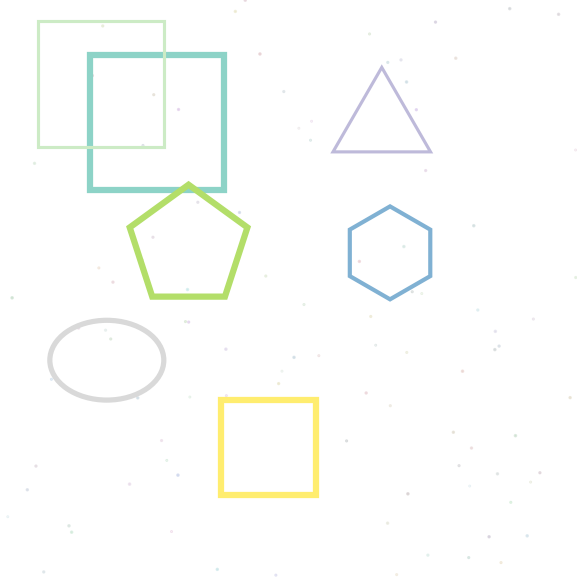[{"shape": "square", "thickness": 3, "radius": 0.58, "center": [0.272, 0.787]}, {"shape": "triangle", "thickness": 1.5, "radius": 0.49, "center": [0.661, 0.785]}, {"shape": "hexagon", "thickness": 2, "radius": 0.4, "center": [0.675, 0.561]}, {"shape": "pentagon", "thickness": 3, "radius": 0.54, "center": [0.327, 0.572]}, {"shape": "oval", "thickness": 2.5, "radius": 0.49, "center": [0.185, 0.375]}, {"shape": "square", "thickness": 1.5, "radius": 0.54, "center": [0.175, 0.854]}, {"shape": "square", "thickness": 3, "radius": 0.41, "center": [0.464, 0.224]}]